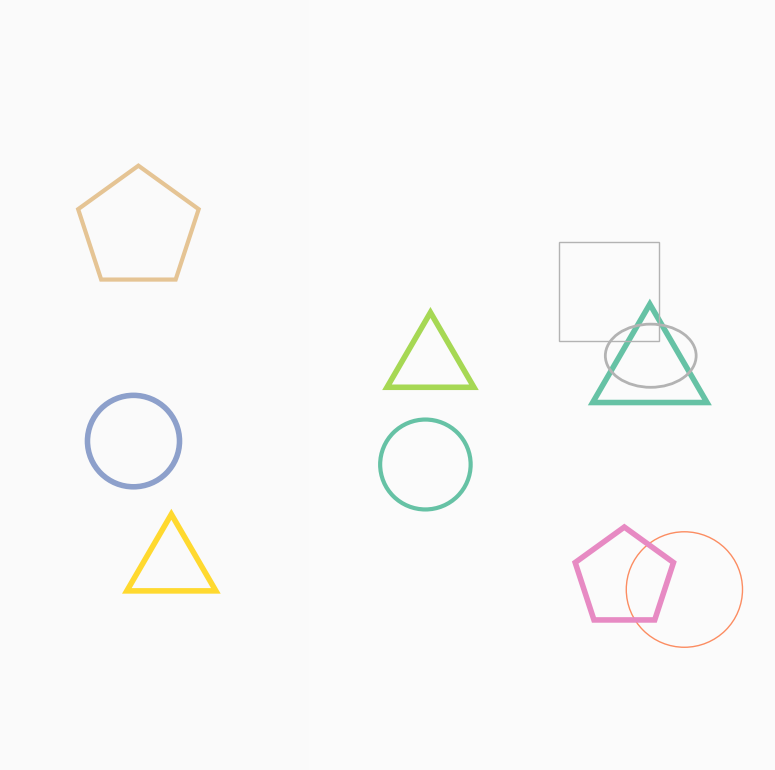[{"shape": "circle", "thickness": 1.5, "radius": 0.29, "center": [0.549, 0.397]}, {"shape": "triangle", "thickness": 2, "radius": 0.43, "center": [0.839, 0.52]}, {"shape": "circle", "thickness": 0.5, "radius": 0.37, "center": [0.883, 0.234]}, {"shape": "circle", "thickness": 2, "radius": 0.3, "center": [0.172, 0.427]}, {"shape": "pentagon", "thickness": 2, "radius": 0.33, "center": [0.806, 0.249]}, {"shape": "triangle", "thickness": 2, "radius": 0.32, "center": [0.555, 0.529]}, {"shape": "triangle", "thickness": 2, "radius": 0.33, "center": [0.221, 0.266]}, {"shape": "pentagon", "thickness": 1.5, "radius": 0.41, "center": [0.179, 0.703]}, {"shape": "oval", "thickness": 1, "radius": 0.29, "center": [0.84, 0.538]}, {"shape": "square", "thickness": 0.5, "radius": 0.32, "center": [0.786, 0.621]}]